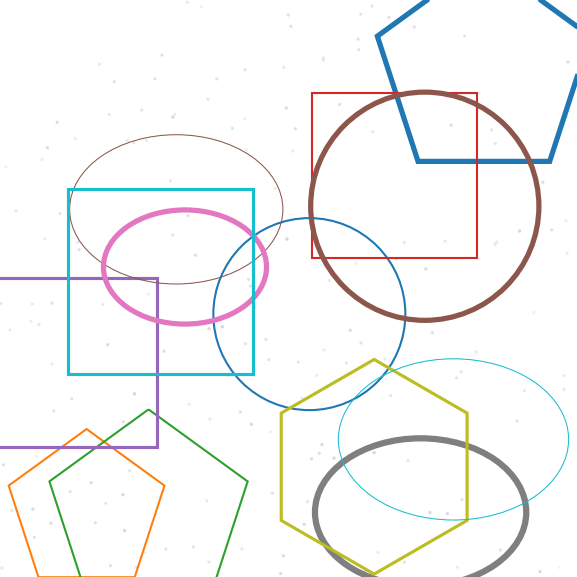[{"shape": "circle", "thickness": 1, "radius": 0.83, "center": [0.536, 0.455]}, {"shape": "pentagon", "thickness": 2.5, "radius": 0.97, "center": [0.838, 0.877]}, {"shape": "pentagon", "thickness": 1, "radius": 0.71, "center": [0.15, 0.114]}, {"shape": "pentagon", "thickness": 1, "radius": 0.9, "center": [0.257, 0.11]}, {"shape": "square", "thickness": 1, "radius": 0.71, "center": [0.682, 0.696]}, {"shape": "square", "thickness": 1.5, "radius": 0.73, "center": [0.125, 0.372]}, {"shape": "circle", "thickness": 2.5, "radius": 0.99, "center": [0.736, 0.642]}, {"shape": "oval", "thickness": 0.5, "radius": 0.92, "center": [0.305, 0.637]}, {"shape": "oval", "thickness": 2.5, "radius": 0.71, "center": [0.32, 0.537]}, {"shape": "oval", "thickness": 3, "radius": 0.91, "center": [0.728, 0.112]}, {"shape": "hexagon", "thickness": 1.5, "radius": 0.93, "center": [0.648, 0.191]}, {"shape": "oval", "thickness": 0.5, "radius": 1.0, "center": [0.785, 0.238]}, {"shape": "square", "thickness": 1.5, "radius": 0.8, "center": [0.278, 0.511]}]